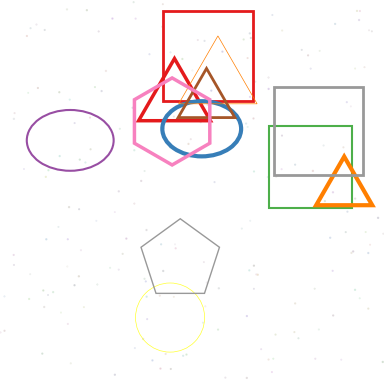[{"shape": "triangle", "thickness": 2.5, "radius": 0.54, "center": [0.453, 0.74]}, {"shape": "square", "thickness": 2, "radius": 0.59, "center": [0.54, 0.854]}, {"shape": "oval", "thickness": 3, "radius": 0.51, "center": [0.524, 0.665]}, {"shape": "square", "thickness": 1.5, "radius": 0.54, "center": [0.806, 0.566]}, {"shape": "oval", "thickness": 1.5, "radius": 0.56, "center": [0.182, 0.635]}, {"shape": "triangle", "thickness": 0.5, "radius": 0.59, "center": [0.566, 0.789]}, {"shape": "triangle", "thickness": 3, "radius": 0.42, "center": [0.894, 0.509]}, {"shape": "circle", "thickness": 0.5, "radius": 0.45, "center": [0.442, 0.175]}, {"shape": "triangle", "thickness": 2, "radius": 0.43, "center": [0.536, 0.737]}, {"shape": "hexagon", "thickness": 2.5, "radius": 0.57, "center": [0.447, 0.685]}, {"shape": "square", "thickness": 2, "radius": 0.58, "center": [0.828, 0.66]}, {"shape": "pentagon", "thickness": 1, "radius": 0.54, "center": [0.468, 0.325]}]